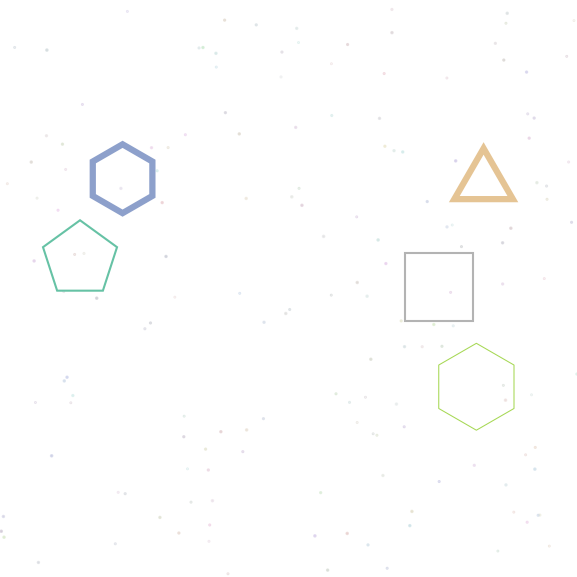[{"shape": "pentagon", "thickness": 1, "radius": 0.34, "center": [0.139, 0.55]}, {"shape": "hexagon", "thickness": 3, "radius": 0.3, "center": [0.212, 0.69]}, {"shape": "hexagon", "thickness": 0.5, "radius": 0.38, "center": [0.825, 0.329]}, {"shape": "triangle", "thickness": 3, "radius": 0.29, "center": [0.837, 0.684]}, {"shape": "square", "thickness": 1, "radius": 0.29, "center": [0.76, 0.502]}]